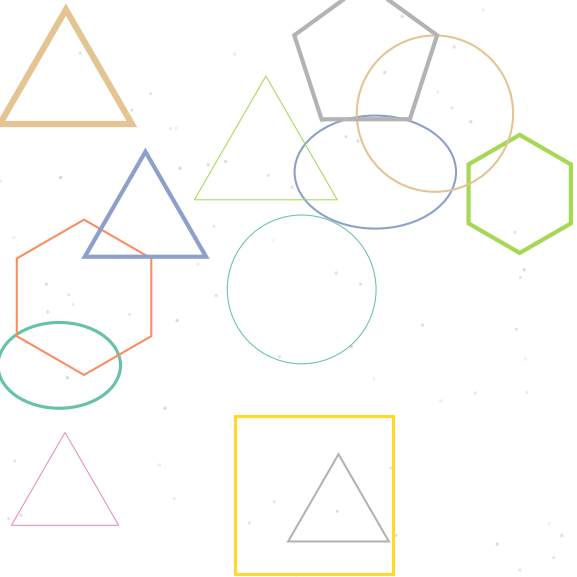[{"shape": "circle", "thickness": 0.5, "radius": 0.64, "center": [0.522, 0.498]}, {"shape": "oval", "thickness": 1.5, "radius": 0.53, "center": [0.103, 0.366]}, {"shape": "hexagon", "thickness": 1, "radius": 0.67, "center": [0.146, 0.484]}, {"shape": "triangle", "thickness": 2, "radius": 0.61, "center": [0.252, 0.615]}, {"shape": "oval", "thickness": 1, "radius": 0.7, "center": [0.65, 0.701]}, {"shape": "triangle", "thickness": 0.5, "radius": 0.54, "center": [0.113, 0.143]}, {"shape": "hexagon", "thickness": 2, "radius": 0.51, "center": [0.9, 0.663]}, {"shape": "triangle", "thickness": 0.5, "radius": 0.71, "center": [0.46, 0.725]}, {"shape": "square", "thickness": 1.5, "radius": 0.68, "center": [0.543, 0.142]}, {"shape": "triangle", "thickness": 3, "radius": 0.66, "center": [0.114, 0.85]}, {"shape": "circle", "thickness": 1, "radius": 0.68, "center": [0.753, 0.802]}, {"shape": "triangle", "thickness": 1, "radius": 0.5, "center": [0.586, 0.112]}, {"shape": "pentagon", "thickness": 2, "radius": 0.65, "center": [0.633, 0.898]}]